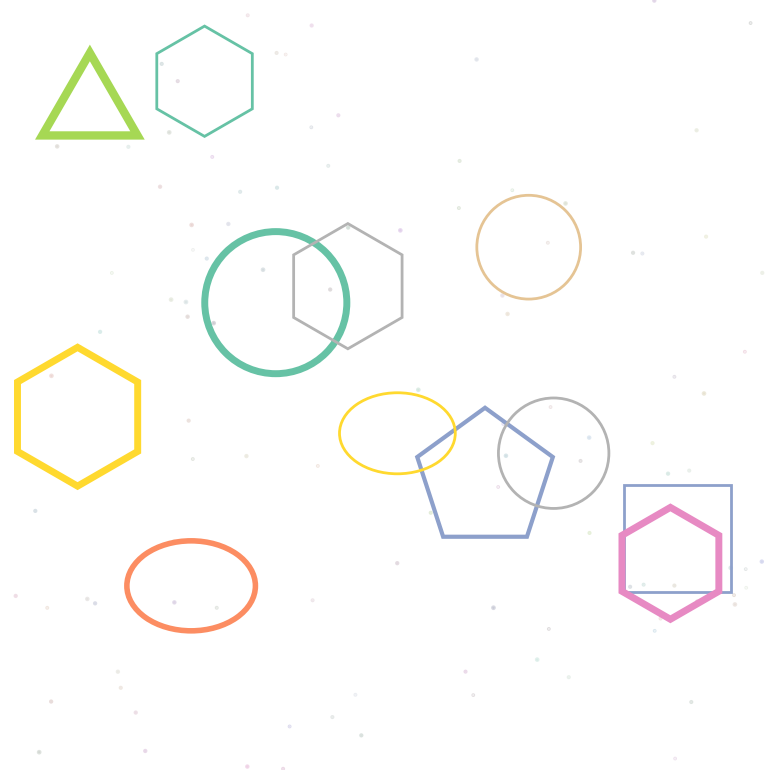[{"shape": "hexagon", "thickness": 1, "radius": 0.36, "center": [0.266, 0.894]}, {"shape": "circle", "thickness": 2.5, "radius": 0.46, "center": [0.358, 0.607]}, {"shape": "oval", "thickness": 2, "radius": 0.42, "center": [0.248, 0.239]}, {"shape": "square", "thickness": 1, "radius": 0.35, "center": [0.88, 0.301]}, {"shape": "pentagon", "thickness": 1.5, "radius": 0.46, "center": [0.63, 0.378]}, {"shape": "hexagon", "thickness": 2.5, "radius": 0.36, "center": [0.871, 0.268]}, {"shape": "triangle", "thickness": 3, "radius": 0.36, "center": [0.117, 0.86]}, {"shape": "oval", "thickness": 1, "radius": 0.38, "center": [0.516, 0.437]}, {"shape": "hexagon", "thickness": 2.5, "radius": 0.45, "center": [0.101, 0.459]}, {"shape": "circle", "thickness": 1, "radius": 0.34, "center": [0.687, 0.679]}, {"shape": "hexagon", "thickness": 1, "radius": 0.41, "center": [0.452, 0.628]}, {"shape": "circle", "thickness": 1, "radius": 0.36, "center": [0.719, 0.411]}]